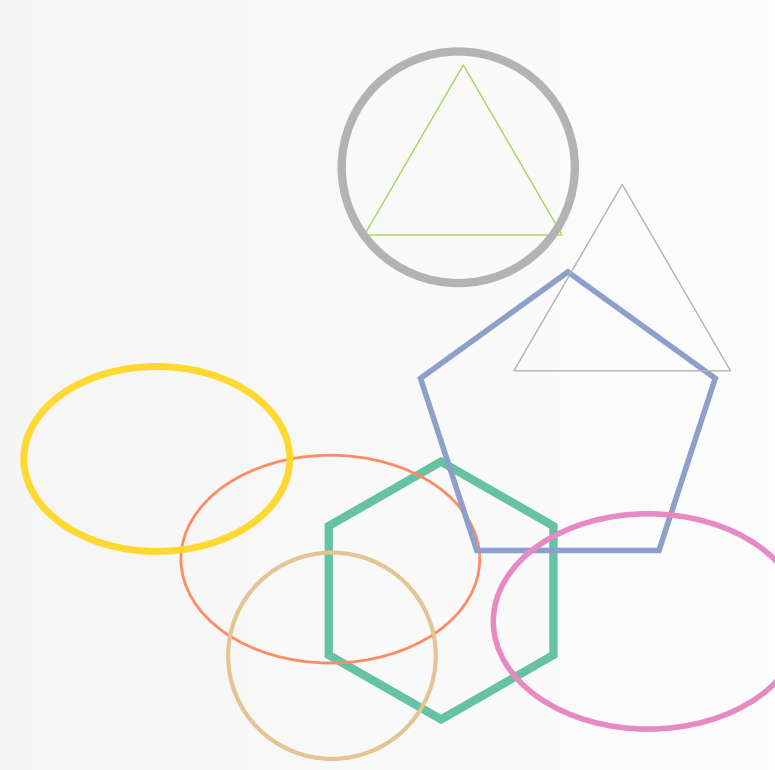[{"shape": "hexagon", "thickness": 3, "radius": 0.84, "center": [0.569, 0.233]}, {"shape": "oval", "thickness": 1, "radius": 0.96, "center": [0.426, 0.274]}, {"shape": "pentagon", "thickness": 2, "radius": 1.0, "center": [0.733, 0.447]}, {"shape": "oval", "thickness": 2, "radius": 1.0, "center": [0.836, 0.193]}, {"shape": "triangle", "thickness": 0.5, "radius": 0.74, "center": [0.598, 0.768]}, {"shape": "oval", "thickness": 2.5, "radius": 0.86, "center": [0.202, 0.404]}, {"shape": "circle", "thickness": 1.5, "radius": 0.67, "center": [0.428, 0.148]}, {"shape": "triangle", "thickness": 0.5, "radius": 0.81, "center": [0.803, 0.599]}, {"shape": "circle", "thickness": 3, "radius": 0.75, "center": [0.591, 0.783]}]